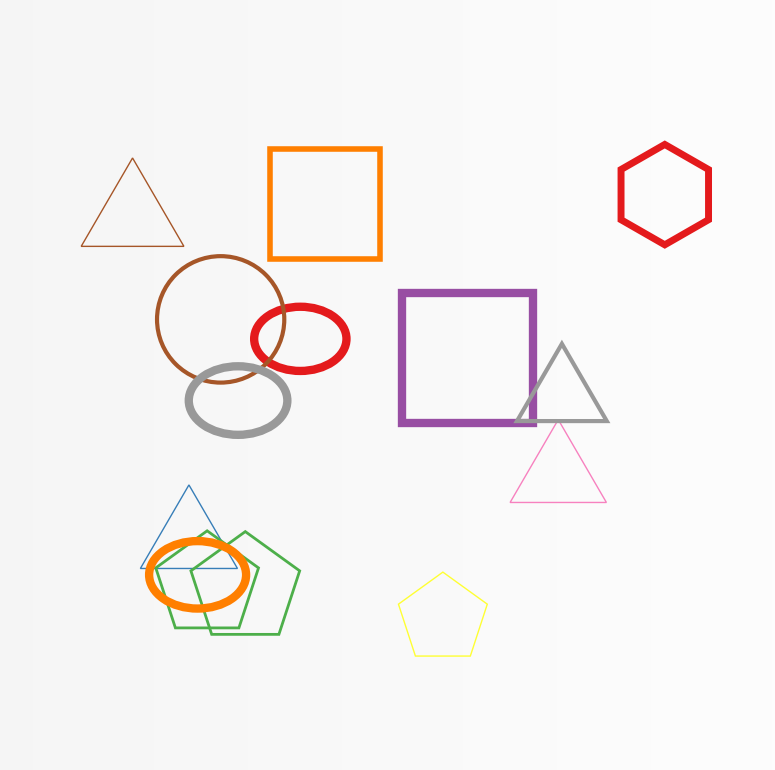[{"shape": "oval", "thickness": 3, "radius": 0.3, "center": [0.388, 0.56]}, {"shape": "hexagon", "thickness": 2.5, "radius": 0.33, "center": [0.858, 0.747]}, {"shape": "triangle", "thickness": 0.5, "radius": 0.36, "center": [0.244, 0.298]}, {"shape": "pentagon", "thickness": 1, "radius": 0.35, "center": [0.267, 0.241]}, {"shape": "pentagon", "thickness": 1, "radius": 0.37, "center": [0.317, 0.236]}, {"shape": "square", "thickness": 3, "radius": 0.42, "center": [0.603, 0.535]}, {"shape": "square", "thickness": 2, "radius": 0.36, "center": [0.419, 0.735]}, {"shape": "oval", "thickness": 3, "radius": 0.31, "center": [0.255, 0.253]}, {"shape": "pentagon", "thickness": 0.5, "radius": 0.3, "center": [0.571, 0.197]}, {"shape": "circle", "thickness": 1.5, "radius": 0.41, "center": [0.285, 0.585]}, {"shape": "triangle", "thickness": 0.5, "radius": 0.38, "center": [0.171, 0.718]}, {"shape": "triangle", "thickness": 0.5, "radius": 0.36, "center": [0.72, 0.383]}, {"shape": "triangle", "thickness": 1.5, "radius": 0.33, "center": [0.725, 0.487]}, {"shape": "oval", "thickness": 3, "radius": 0.32, "center": [0.307, 0.48]}]